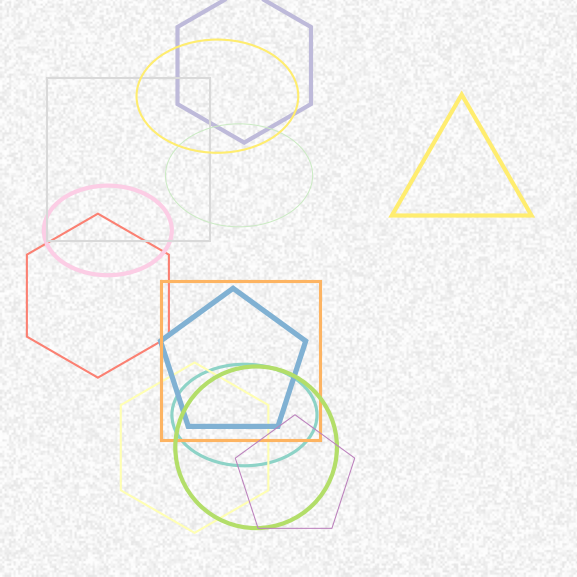[{"shape": "oval", "thickness": 1.5, "radius": 0.63, "center": [0.423, 0.281]}, {"shape": "hexagon", "thickness": 1, "radius": 0.74, "center": [0.337, 0.224]}, {"shape": "hexagon", "thickness": 2, "radius": 0.67, "center": [0.423, 0.886]}, {"shape": "hexagon", "thickness": 1, "radius": 0.71, "center": [0.17, 0.487]}, {"shape": "pentagon", "thickness": 2.5, "radius": 0.66, "center": [0.404, 0.368]}, {"shape": "square", "thickness": 1.5, "radius": 0.69, "center": [0.416, 0.375]}, {"shape": "circle", "thickness": 2, "radius": 0.7, "center": [0.443, 0.225]}, {"shape": "oval", "thickness": 2, "radius": 0.55, "center": [0.187, 0.6]}, {"shape": "square", "thickness": 1, "radius": 0.71, "center": [0.222, 0.723]}, {"shape": "pentagon", "thickness": 0.5, "radius": 0.54, "center": [0.511, 0.172]}, {"shape": "oval", "thickness": 0.5, "radius": 0.64, "center": [0.414, 0.696]}, {"shape": "oval", "thickness": 1, "radius": 0.7, "center": [0.376, 0.833]}, {"shape": "triangle", "thickness": 2, "radius": 0.7, "center": [0.799, 0.696]}]